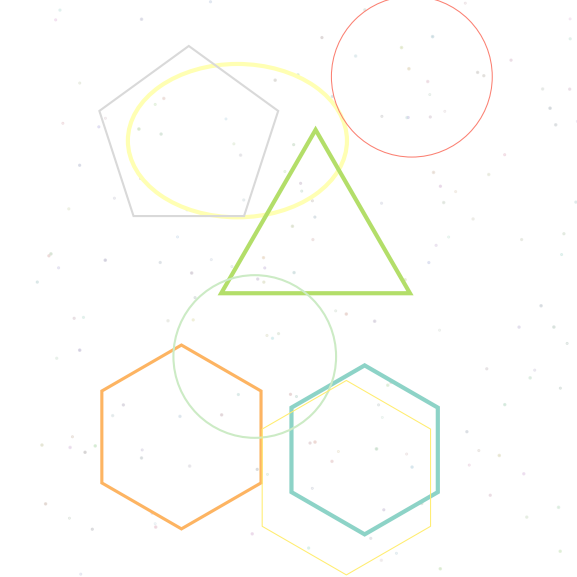[{"shape": "hexagon", "thickness": 2, "radius": 0.73, "center": [0.631, 0.22]}, {"shape": "oval", "thickness": 2, "radius": 0.95, "center": [0.411, 0.756]}, {"shape": "circle", "thickness": 0.5, "radius": 0.7, "center": [0.713, 0.866]}, {"shape": "hexagon", "thickness": 1.5, "radius": 0.8, "center": [0.314, 0.242]}, {"shape": "triangle", "thickness": 2, "radius": 0.94, "center": [0.546, 0.586]}, {"shape": "pentagon", "thickness": 1, "radius": 0.81, "center": [0.327, 0.757]}, {"shape": "circle", "thickness": 1, "radius": 0.7, "center": [0.441, 0.382]}, {"shape": "hexagon", "thickness": 0.5, "radius": 0.84, "center": [0.6, 0.172]}]